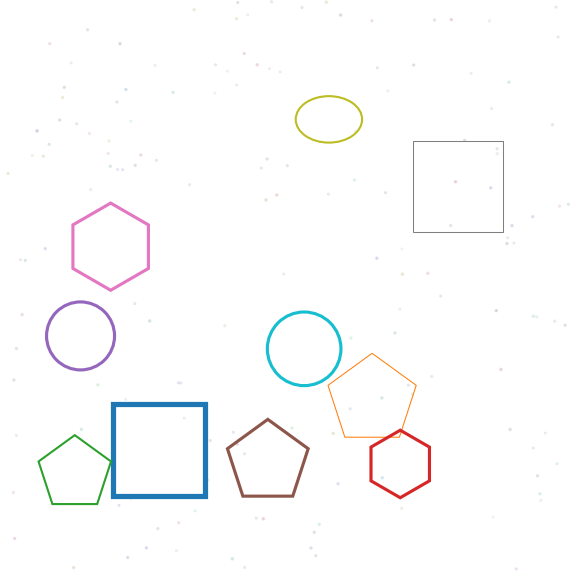[{"shape": "square", "thickness": 2.5, "radius": 0.4, "center": [0.275, 0.22]}, {"shape": "pentagon", "thickness": 0.5, "radius": 0.4, "center": [0.644, 0.307]}, {"shape": "pentagon", "thickness": 1, "radius": 0.33, "center": [0.129, 0.18]}, {"shape": "hexagon", "thickness": 1.5, "radius": 0.29, "center": [0.693, 0.196]}, {"shape": "circle", "thickness": 1.5, "radius": 0.29, "center": [0.139, 0.417]}, {"shape": "pentagon", "thickness": 1.5, "radius": 0.37, "center": [0.464, 0.199]}, {"shape": "hexagon", "thickness": 1.5, "radius": 0.38, "center": [0.192, 0.572]}, {"shape": "square", "thickness": 0.5, "radius": 0.39, "center": [0.793, 0.676]}, {"shape": "oval", "thickness": 1, "radius": 0.29, "center": [0.57, 0.792]}, {"shape": "circle", "thickness": 1.5, "radius": 0.32, "center": [0.527, 0.395]}]